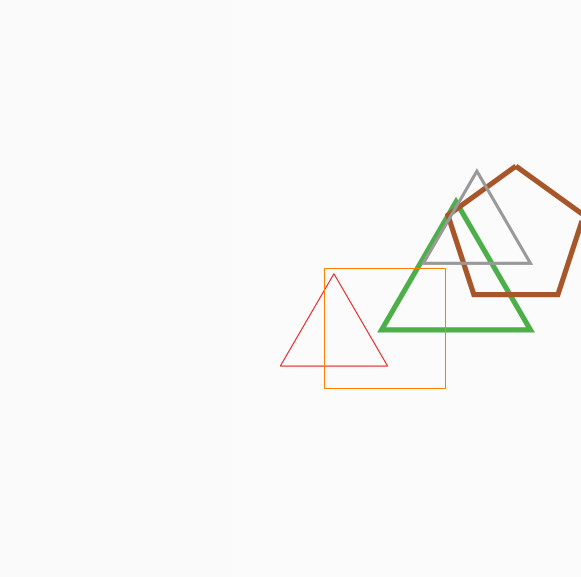[{"shape": "triangle", "thickness": 0.5, "radius": 0.53, "center": [0.575, 0.419]}, {"shape": "triangle", "thickness": 2.5, "radius": 0.74, "center": [0.785, 0.502]}, {"shape": "square", "thickness": 0.5, "radius": 0.52, "center": [0.662, 0.431]}, {"shape": "pentagon", "thickness": 2.5, "radius": 0.61, "center": [0.888, 0.588]}, {"shape": "triangle", "thickness": 1.5, "radius": 0.53, "center": [0.82, 0.596]}]